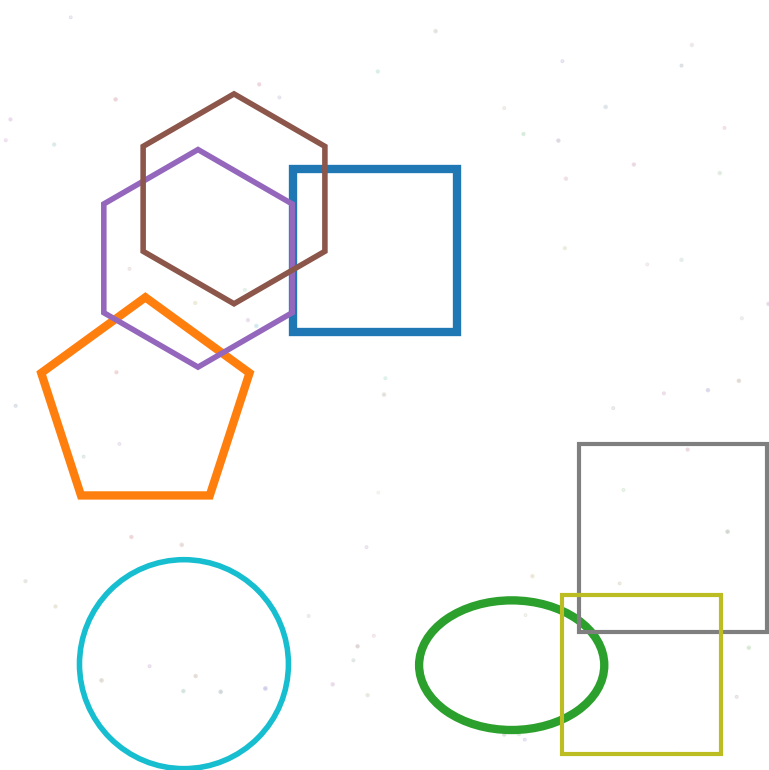[{"shape": "square", "thickness": 3, "radius": 0.53, "center": [0.487, 0.675]}, {"shape": "pentagon", "thickness": 3, "radius": 0.71, "center": [0.189, 0.472]}, {"shape": "oval", "thickness": 3, "radius": 0.6, "center": [0.665, 0.136]}, {"shape": "hexagon", "thickness": 2, "radius": 0.71, "center": [0.257, 0.665]}, {"shape": "hexagon", "thickness": 2, "radius": 0.68, "center": [0.304, 0.742]}, {"shape": "square", "thickness": 1.5, "radius": 0.61, "center": [0.874, 0.301]}, {"shape": "square", "thickness": 1.5, "radius": 0.51, "center": [0.833, 0.124]}, {"shape": "circle", "thickness": 2, "radius": 0.68, "center": [0.239, 0.137]}]